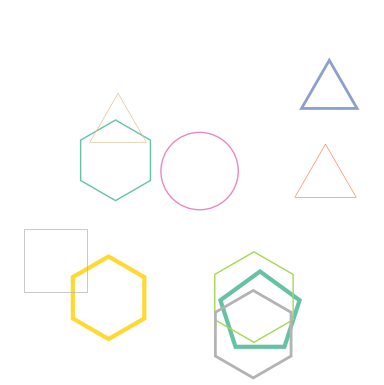[{"shape": "pentagon", "thickness": 3, "radius": 0.54, "center": [0.675, 0.187]}, {"shape": "hexagon", "thickness": 1, "radius": 0.52, "center": [0.3, 0.584]}, {"shape": "triangle", "thickness": 0.5, "radius": 0.46, "center": [0.845, 0.533]}, {"shape": "triangle", "thickness": 2, "radius": 0.42, "center": [0.855, 0.76]}, {"shape": "circle", "thickness": 1, "radius": 0.5, "center": [0.518, 0.556]}, {"shape": "hexagon", "thickness": 1, "radius": 0.59, "center": [0.66, 0.228]}, {"shape": "hexagon", "thickness": 3, "radius": 0.54, "center": [0.282, 0.227]}, {"shape": "triangle", "thickness": 0.5, "radius": 0.42, "center": [0.307, 0.673]}, {"shape": "square", "thickness": 0.5, "radius": 0.41, "center": [0.144, 0.323]}, {"shape": "hexagon", "thickness": 2, "radius": 0.57, "center": [0.658, 0.132]}]